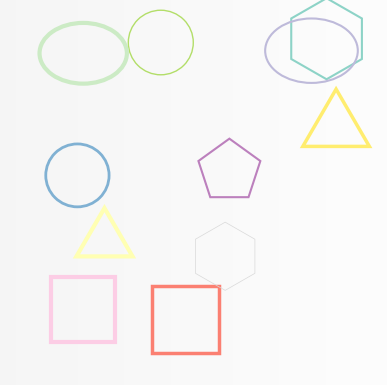[{"shape": "hexagon", "thickness": 1.5, "radius": 0.53, "center": [0.843, 0.899]}, {"shape": "triangle", "thickness": 3, "radius": 0.42, "center": [0.27, 0.376]}, {"shape": "oval", "thickness": 1.5, "radius": 0.6, "center": [0.804, 0.868]}, {"shape": "square", "thickness": 2.5, "radius": 0.44, "center": [0.479, 0.17]}, {"shape": "circle", "thickness": 2, "radius": 0.41, "center": [0.2, 0.544]}, {"shape": "circle", "thickness": 1, "radius": 0.42, "center": [0.415, 0.89]}, {"shape": "square", "thickness": 3, "radius": 0.42, "center": [0.214, 0.196]}, {"shape": "hexagon", "thickness": 0.5, "radius": 0.44, "center": [0.581, 0.334]}, {"shape": "pentagon", "thickness": 1.5, "radius": 0.42, "center": [0.592, 0.556]}, {"shape": "oval", "thickness": 3, "radius": 0.56, "center": [0.215, 0.862]}, {"shape": "triangle", "thickness": 2.5, "radius": 0.5, "center": [0.867, 0.669]}]